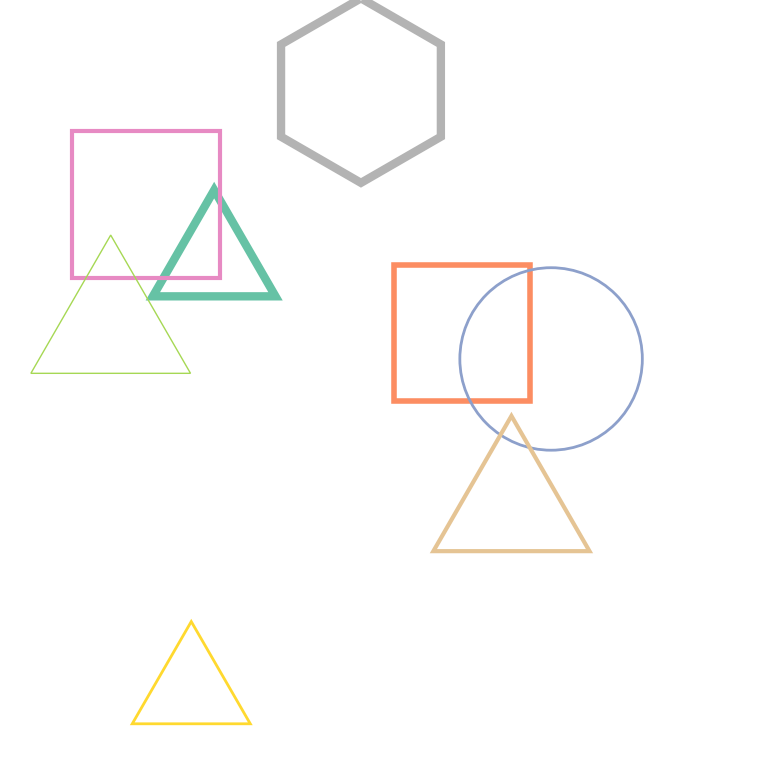[{"shape": "triangle", "thickness": 3, "radius": 0.46, "center": [0.278, 0.661]}, {"shape": "square", "thickness": 2, "radius": 0.44, "center": [0.6, 0.567]}, {"shape": "circle", "thickness": 1, "radius": 0.59, "center": [0.716, 0.534]}, {"shape": "square", "thickness": 1.5, "radius": 0.48, "center": [0.19, 0.734]}, {"shape": "triangle", "thickness": 0.5, "radius": 0.6, "center": [0.144, 0.575]}, {"shape": "triangle", "thickness": 1, "radius": 0.44, "center": [0.248, 0.104]}, {"shape": "triangle", "thickness": 1.5, "radius": 0.59, "center": [0.664, 0.343]}, {"shape": "hexagon", "thickness": 3, "radius": 0.6, "center": [0.469, 0.882]}]